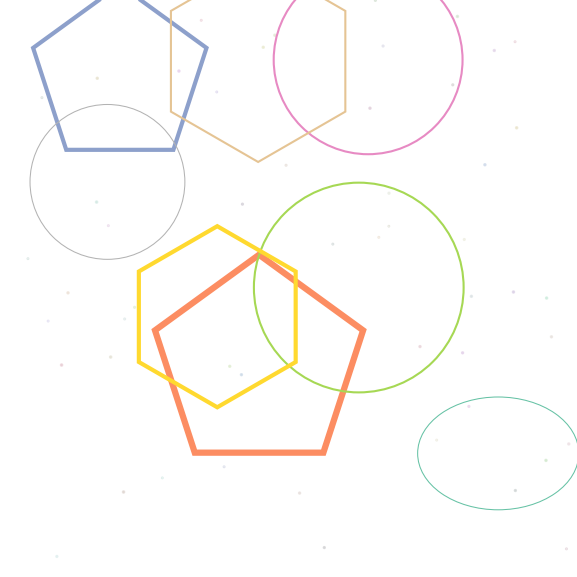[{"shape": "oval", "thickness": 0.5, "radius": 0.7, "center": [0.863, 0.214]}, {"shape": "pentagon", "thickness": 3, "radius": 0.95, "center": [0.449, 0.369]}, {"shape": "pentagon", "thickness": 2, "radius": 0.79, "center": [0.207, 0.867]}, {"shape": "circle", "thickness": 1, "radius": 0.82, "center": [0.637, 0.896]}, {"shape": "circle", "thickness": 1, "radius": 0.91, "center": [0.621, 0.501]}, {"shape": "hexagon", "thickness": 2, "radius": 0.78, "center": [0.376, 0.451]}, {"shape": "hexagon", "thickness": 1, "radius": 0.87, "center": [0.447, 0.893]}, {"shape": "circle", "thickness": 0.5, "radius": 0.67, "center": [0.186, 0.684]}]